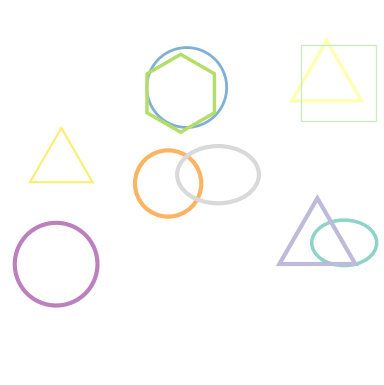[{"shape": "oval", "thickness": 2.5, "radius": 0.42, "center": [0.894, 0.369]}, {"shape": "triangle", "thickness": 2.5, "radius": 0.52, "center": [0.848, 0.79]}, {"shape": "triangle", "thickness": 3, "radius": 0.57, "center": [0.824, 0.371]}, {"shape": "circle", "thickness": 2, "radius": 0.52, "center": [0.485, 0.773]}, {"shape": "circle", "thickness": 3, "radius": 0.43, "center": [0.437, 0.523]}, {"shape": "hexagon", "thickness": 2.5, "radius": 0.51, "center": [0.469, 0.758]}, {"shape": "oval", "thickness": 3, "radius": 0.53, "center": [0.566, 0.546]}, {"shape": "circle", "thickness": 3, "radius": 0.54, "center": [0.146, 0.314]}, {"shape": "square", "thickness": 1, "radius": 0.49, "center": [0.879, 0.784]}, {"shape": "triangle", "thickness": 1.5, "radius": 0.47, "center": [0.159, 0.574]}]